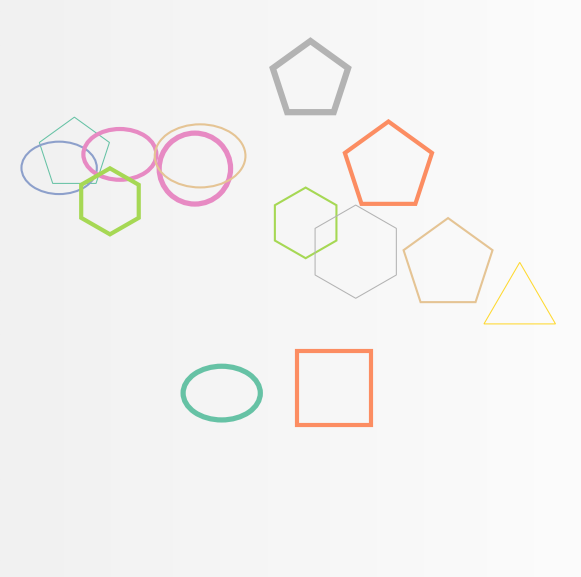[{"shape": "oval", "thickness": 2.5, "radius": 0.33, "center": [0.381, 0.318]}, {"shape": "pentagon", "thickness": 0.5, "radius": 0.32, "center": [0.128, 0.733]}, {"shape": "square", "thickness": 2, "radius": 0.32, "center": [0.574, 0.327]}, {"shape": "pentagon", "thickness": 2, "radius": 0.39, "center": [0.668, 0.71]}, {"shape": "oval", "thickness": 1, "radius": 0.32, "center": [0.102, 0.708]}, {"shape": "oval", "thickness": 2, "radius": 0.31, "center": [0.206, 0.732]}, {"shape": "circle", "thickness": 2.5, "radius": 0.31, "center": [0.335, 0.707]}, {"shape": "hexagon", "thickness": 2, "radius": 0.29, "center": [0.189, 0.651]}, {"shape": "hexagon", "thickness": 1, "radius": 0.31, "center": [0.526, 0.613]}, {"shape": "triangle", "thickness": 0.5, "radius": 0.36, "center": [0.894, 0.474]}, {"shape": "oval", "thickness": 1, "radius": 0.39, "center": [0.344, 0.729]}, {"shape": "pentagon", "thickness": 1, "radius": 0.4, "center": [0.771, 0.541]}, {"shape": "hexagon", "thickness": 0.5, "radius": 0.4, "center": [0.612, 0.563]}, {"shape": "pentagon", "thickness": 3, "radius": 0.34, "center": [0.534, 0.86]}]